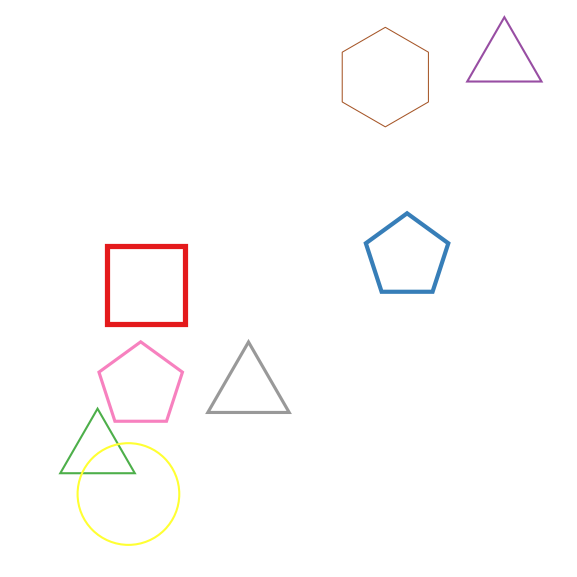[{"shape": "square", "thickness": 2.5, "radius": 0.34, "center": [0.252, 0.505]}, {"shape": "pentagon", "thickness": 2, "radius": 0.38, "center": [0.705, 0.555]}, {"shape": "triangle", "thickness": 1, "radius": 0.37, "center": [0.169, 0.217]}, {"shape": "triangle", "thickness": 1, "radius": 0.37, "center": [0.873, 0.895]}, {"shape": "circle", "thickness": 1, "radius": 0.44, "center": [0.222, 0.144]}, {"shape": "hexagon", "thickness": 0.5, "radius": 0.43, "center": [0.667, 0.866]}, {"shape": "pentagon", "thickness": 1.5, "radius": 0.38, "center": [0.244, 0.331]}, {"shape": "triangle", "thickness": 1.5, "radius": 0.41, "center": [0.43, 0.326]}]